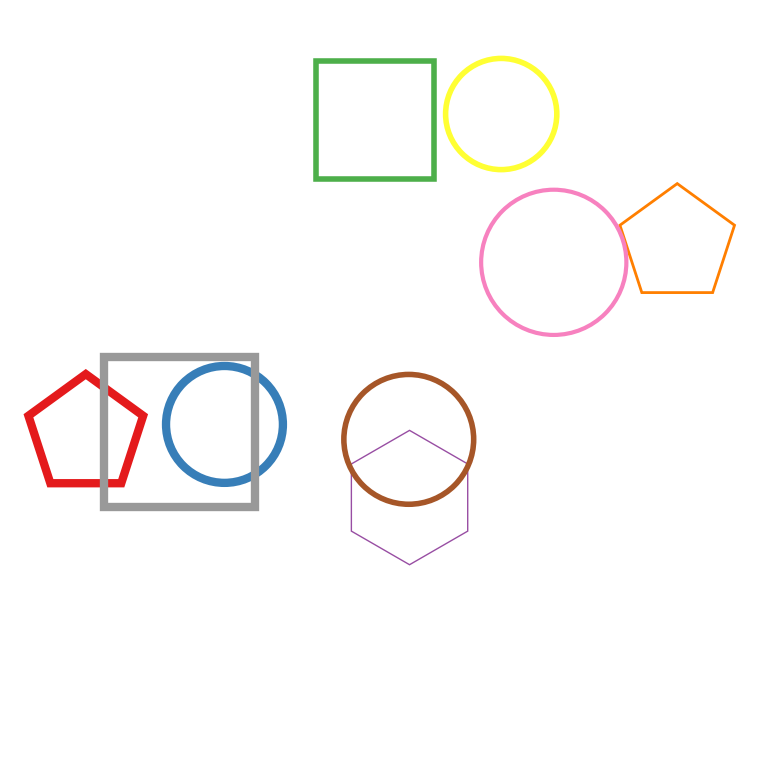[{"shape": "pentagon", "thickness": 3, "radius": 0.39, "center": [0.111, 0.436]}, {"shape": "circle", "thickness": 3, "radius": 0.38, "center": [0.292, 0.449]}, {"shape": "square", "thickness": 2, "radius": 0.38, "center": [0.487, 0.845]}, {"shape": "hexagon", "thickness": 0.5, "radius": 0.44, "center": [0.532, 0.354]}, {"shape": "pentagon", "thickness": 1, "radius": 0.39, "center": [0.88, 0.683]}, {"shape": "circle", "thickness": 2, "radius": 0.36, "center": [0.651, 0.852]}, {"shape": "circle", "thickness": 2, "radius": 0.42, "center": [0.531, 0.429]}, {"shape": "circle", "thickness": 1.5, "radius": 0.47, "center": [0.719, 0.659]}, {"shape": "square", "thickness": 3, "radius": 0.49, "center": [0.233, 0.439]}]